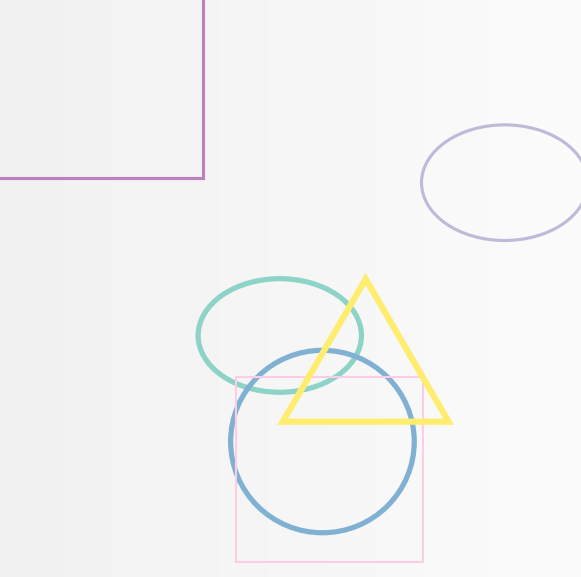[{"shape": "oval", "thickness": 2.5, "radius": 0.7, "center": [0.481, 0.418]}, {"shape": "oval", "thickness": 1.5, "radius": 0.72, "center": [0.868, 0.683]}, {"shape": "circle", "thickness": 2.5, "radius": 0.79, "center": [0.555, 0.235]}, {"shape": "square", "thickness": 1, "radius": 0.8, "center": [0.567, 0.186]}, {"shape": "square", "thickness": 1.5, "radius": 0.96, "center": [0.156, 0.884]}, {"shape": "triangle", "thickness": 3, "radius": 0.82, "center": [0.629, 0.351]}]